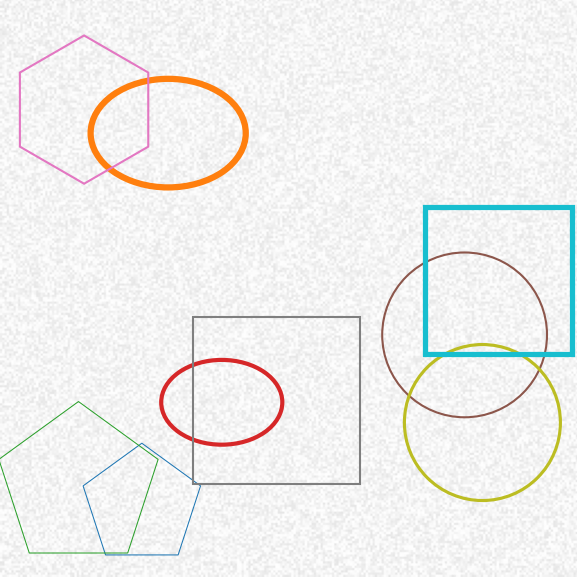[{"shape": "pentagon", "thickness": 0.5, "radius": 0.53, "center": [0.246, 0.125]}, {"shape": "oval", "thickness": 3, "radius": 0.67, "center": [0.291, 0.769]}, {"shape": "pentagon", "thickness": 0.5, "radius": 0.72, "center": [0.136, 0.159]}, {"shape": "oval", "thickness": 2, "radius": 0.52, "center": [0.384, 0.303]}, {"shape": "circle", "thickness": 1, "radius": 0.71, "center": [0.805, 0.419]}, {"shape": "hexagon", "thickness": 1, "radius": 0.64, "center": [0.146, 0.809]}, {"shape": "square", "thickness": 1, "radius": 0.72, "center": [0.478, 0.306]}, {"shape": "circle", "thickness": 1.5, "radius": 0.68, "center": [0.835, 0.267]}, {"shape": "square", "thickness": 2.5, "radius": 0.64, "center": [0.863, 0.513]}]